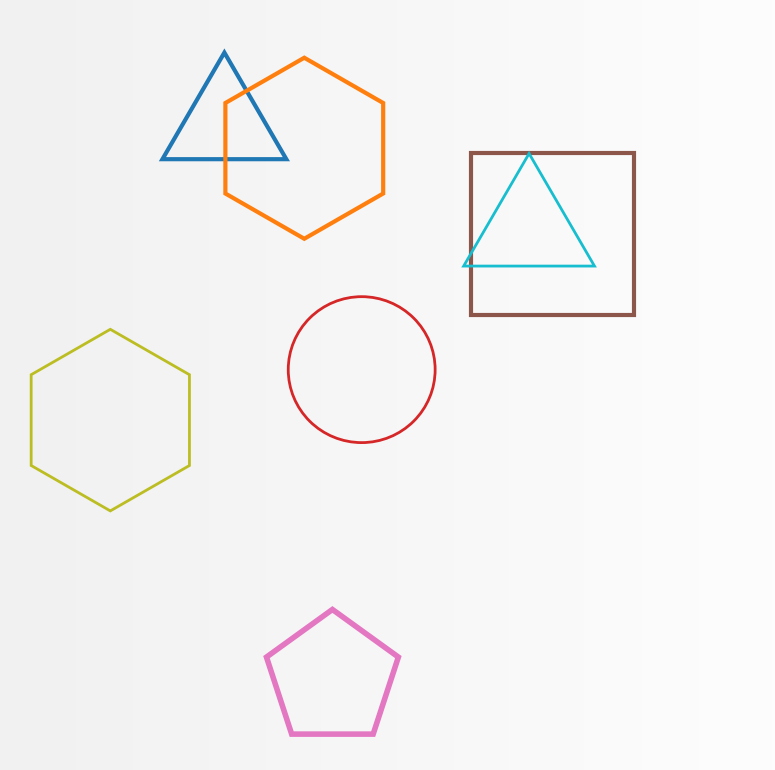[{"shape": "triangle", "thickness": 1.5, "radius": 0.46, "center": [0.29, 0.839]}, {"shape": "hexagon", "thickness": 1.5, "radius": 0.59, "center": [0.393, 0.807]}, {"shape": "circle", "thickness": 1, "radius": 0.47, "center": [0.467, 0.52]}, {"shape": "square", "thickness": 1.5, "radius": 0.53, "center": [0.712, 0.696]}, {"shape": "pentagon", "thickness": 2, "radius": 0.45, "center": [0.429, 0.119]}, {"shape": "hexagon", "thickness": 1, "radius": 0.59, "center": [0.142, 0.454]}, {"shape": "triangle", "thickness": 1, "radius": 0.49, "center": [0.683, 0.703]}]